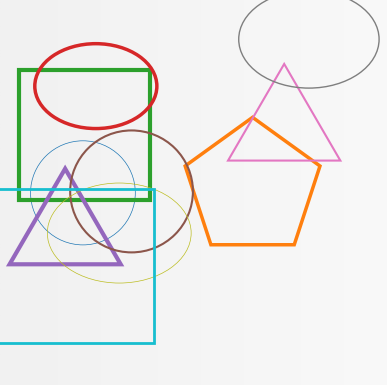[{"shape": "circle", "thickness": 0.5, "radius": 0.68, "center": [0.214, 0.499]}, {"shape": "pentagon", "thickness": 2.5, "radius": 0.91, "center": [0.652, 0.512]}, {"shape": "square", "thickness": 3, "radius": 0.84, "center": [0.218, 0.649]}, {"shape": "oval", "thickness": 2.5, "radius": 0.79, "center": [0.247, 0.776]}, {"shape": "triangle", "thickness": 3, "radius": 0.83, "center": [0.168, 0.396]}, {"shape": "circle", "thickness": 1.5, "radius": 0.79, "center": [0.339, 0.503]}, {"shape": "triangle", "thickness": 1.5, "radius": 0.84, "center": [0.733, 0.667]}, {"shape": "oval", "thickness": 1, "radius": 0.91, "center": [0.797, 0.898]}, {"shape": "oval", "thickness": 0.5, "radius": 0.93, "center": [0.308, 0.395]}, {"shape": "square", "thickness": 2, "radius": 1.0, "center": [0.197, 0.309]}]